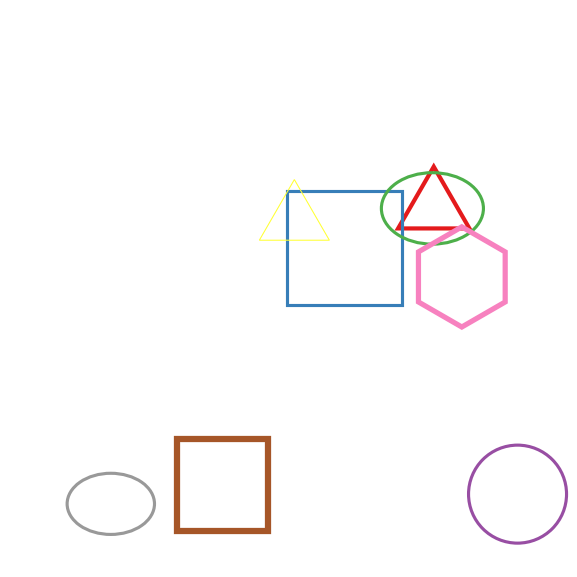[{"shape": "triangle", "thickness": 2, "radius": 0.36, "center": [0.751, 0.639]}, {"shape": "square", "thickness": 1.5, "radius": 0.49, "center": [0.597, 0.57]}, {"shape": "oval", "thickness": 1.5, "radius": 0.44, "center": [0.749, 0.638]}, {"shape": "circle", "thickness": 1.5, "radius": 0.42, "center": [0.896, 0.143]}, {"shape": "triangle", "thickness": 0.5, "radius": 0.35, "center": [0.51, 0.618]}, {"shape": "square", "thickness": 3, "radius": 0.4, "center": [0.385, 0.159]}, {"shape": "hexagon", "thickness": 2.5, "radius": 0.43, "center": [0.8, 0.52]}, {"shape": "oval", "thickness": 1.5, "radius": 0.38, "center": [0.192, 0.127]}]